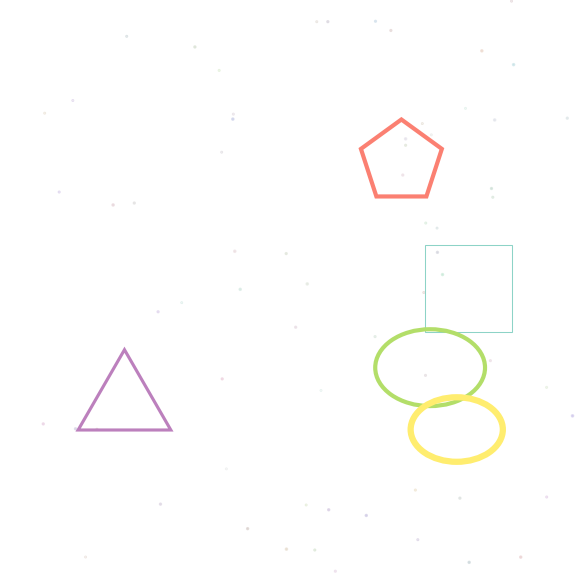[{"shape": "square", "thickness": 0.5, "radius": 0.38, "center": [0.811, 0.499]}, {"shape": "pentagon", "thickness": 2, "radius": 0.37, "center": [0.695, 0.719]}, {"shape": "oval", "thickness": 2, "radius": 0.48, "center": [0.745, 0.362]}, {"shape": "triangle", "thickness": 1.5, "radius": 0.46, "center": [0.216, 0.301]}, {"shape": "oval", "thickness": 3, "radius": 0.4, "center": [0.791, 0.255]}]